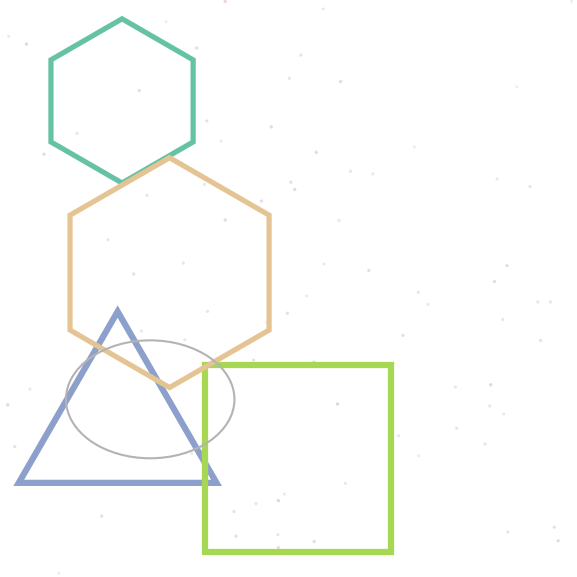[{"shape": "hexagon", "thickness": 2.5, "radius": 0.71, "center": [0.211, 0.824]}, {"shape": "triangle", "thickness": 3, "radius": 0.99, "center": [0.204, 0.262]}, {"shape": "square", "thickness": 3, "radius": 0.81, "center": [0.517, 0.205]}, {"shape": "hexagon", "thickness": 2.5, "radius": 1.0, "center": [0.294, 0.527]}, {"shape": "oval", "thickness": 1, "radius": 0.73, "center": [0.26, 0.308]}]